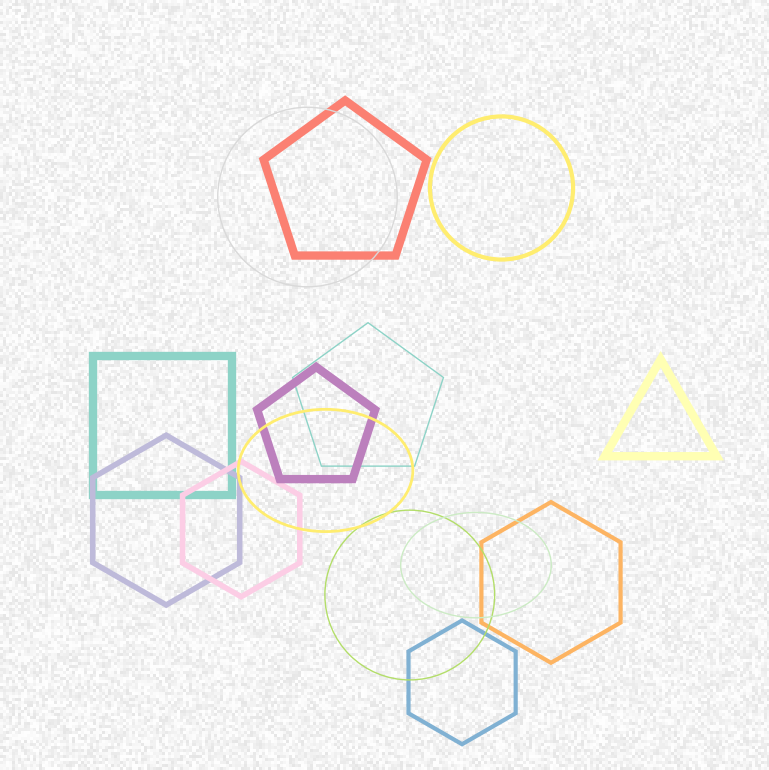[{"shape": "square", "thickness": 3, "radius": 0.45, "center": [0.211, 0.447]}, {"shape": "pentagon", "thickness": 0.5, "radius": 0.51, "center": [0.478, 0.478]}, {"shape": "triangle", "thickness": 3, "radius": 0.42, "center": [0.858, 0.449]}, {"shape": "hexagon", "thickness": 2, "radius": 0.55, "center": [0.216, 0.325]}, {"shape": "pentagon", "thickness": 3, "radius": 0.56, "center": [0.448, 0.758]}, {"shape": "hexagon", "thickness": 1.5, "radius": 0.4, "center": [0.6, 0.114]}, {"shape": "hexagon", "thickness": 1.5, "radius": 0.52, "center": [0.716, 0.244]}, {"shape": "circle", "thickness": 0.5, "radius": 0.55, "center": [0.532, 0.227]}, {"shape": "hexagon", "thickness": 2, "radius": 0.44, "center": [0.313, 0.313]}, {"shape": "circle", "thickness": 0.5, "radius": 0.58, "center": [0.399, 0.744]}, {"shape": "pentagon", "thickness": 3, "radius": 0.4, "center": [0.411, 0.443]}, {"shape": "oval", "thickness": 0.5, "radius": 0.49, "center": [0.618, 0.266]}, {"shape": "oval", "thickness": 1, "radius": 0.57, "center": [0.423, 0.389]}, {"shape": "circle", "thickness": 1.5, "radius": 0.46, "center": [0.651, 0.756]}]